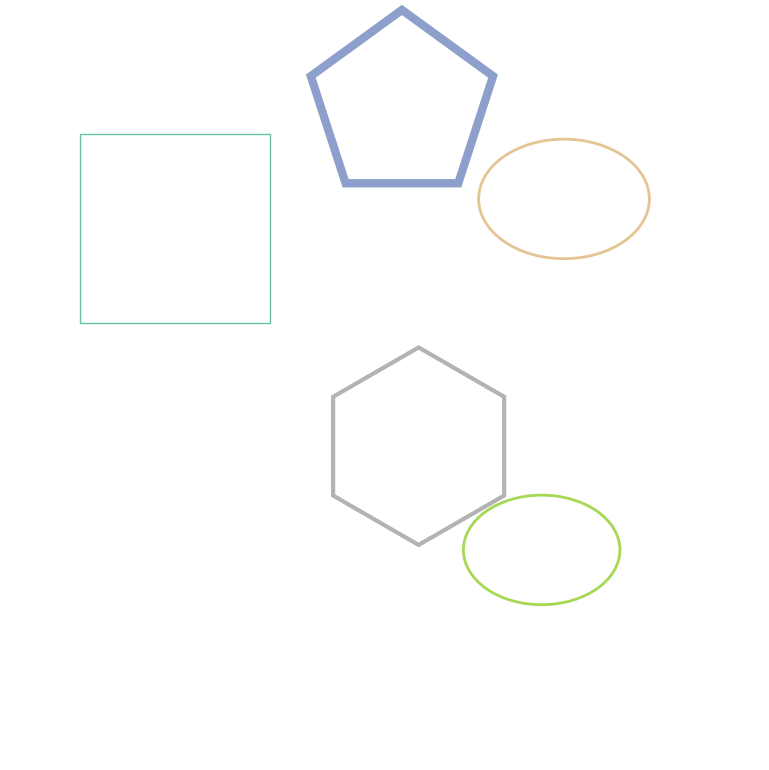[{"shape": "square", "thickness": 0.5, "radius": 0.61, "center": [0.227, 0.704]}, {"shape": "pentagon", "thickness": 3, "radius": 0.62, "center": [0.522, 0.863]}, {"shape": "oval", "thickness": 1, "radius": 0.51, "center": [0.703, 0.286]}, {"shape": "oval", "thickness": 1, "radius": 0.55, "center": [0.732, 0.742]}, {"shape": "hexagon", "thickness": 1.5, "radius": 0.64, "center": [0.544, 0.421]}]